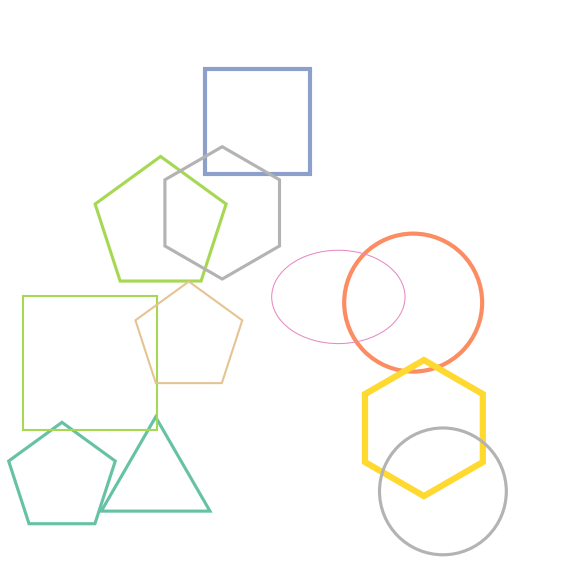[{"shape": "pentagon", "thickness": 1.5, "radius": 0.49, "center": [0.107, 0.171]}, {"shape": "triangle", "thickness": 1.5, "radius": 0.54, "center": [0.269, 0.168]}, {"shape": "circle", "thickness": 2, "radius": 0.6, "center": [0.715, 0.475]}, {"shape": "square", "thickness": 2, "radius": 0.45, "center": [0.446, 0.789]}, {"shape": "oval", "thickness": 0.5, "radius": 0.58, "center": [0.586, 0.485]}, {"shape": "pentagon", "thickness": 1.5, "radius": 0.6, "center": [0.278, 0.609]}, {"shape": "square", "thickness": 1, "radius": 0.58, "center": [0.156, 0.371]}, {"shape": "hexagon", "thickness": 3, "radius": 0.59, "center": [0.734, 0.258]}, {"shape": "pentagon", "thickness": 1, "radius": 0.49, "center": [0.327, 0.414]}, {"shape": "hexagon", "thickness": 1.5, "radius": 0.57, "center": [0.385, 0.631]}, {"shape": "circle", "thickness": 1.5, "radius": 0.55, "center": [0.767, 0.148]}]